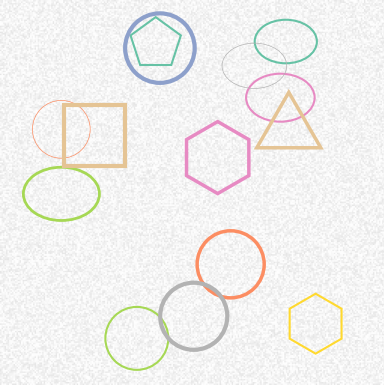[{"shape": "oval", "thickness": 1.5, "radius": 0.4, "center": [0.742, 0.892]}, {"shape": "pentagon", "thickness": 1.5, "radius": 0.34, "center": [0.404, 0.887]}, {"shape": "circle", "thickness": 0.5, "radius": 0.38, "center": [0.159, 0.664]}, {"shape": "circle", "thickness": 2.5, "radius": 0.44, "center": [0.599, 0.313]}, {"shape": "circle", "thickness": 3, "radius": 0.45, "center": [0.415, 0.875]}, {"shape": "hexagon", "thickness": 2.5, "radius": 0.47, "center": [0.565, 0.591]}, {"shape": "oval", "thickness": 1.5, "radius": 0.45, "center": [0.728, 0.746]}, {"shape": "oval", "thickness": 2, "radius": 0.49, "center": [0.159, 0.496]}, {"shape": "circle", "thickness": 1.5, "radius": 0.41, "center": [0.355, 0.121]}, {"shape": "hexagon", "thickness": 1.5, "radius": 0.39, "center": [0.82, 0.159]}, {"shape": "triangle", "thickness": 2.5, "radius": 0.48, "center": [0.75, 0.664]}, {"shape": "square", "thickness": 3, "radius": 0.4, "center": [0.246, 0.648]}, {"shape": "circle", "thickness": 3, "radius": 0.44, "center": [0.503, 0.179]}, {"shape": "oval", "thickness": 0.5, "radius": 0.42, "center": [0.661, 0.829]}]